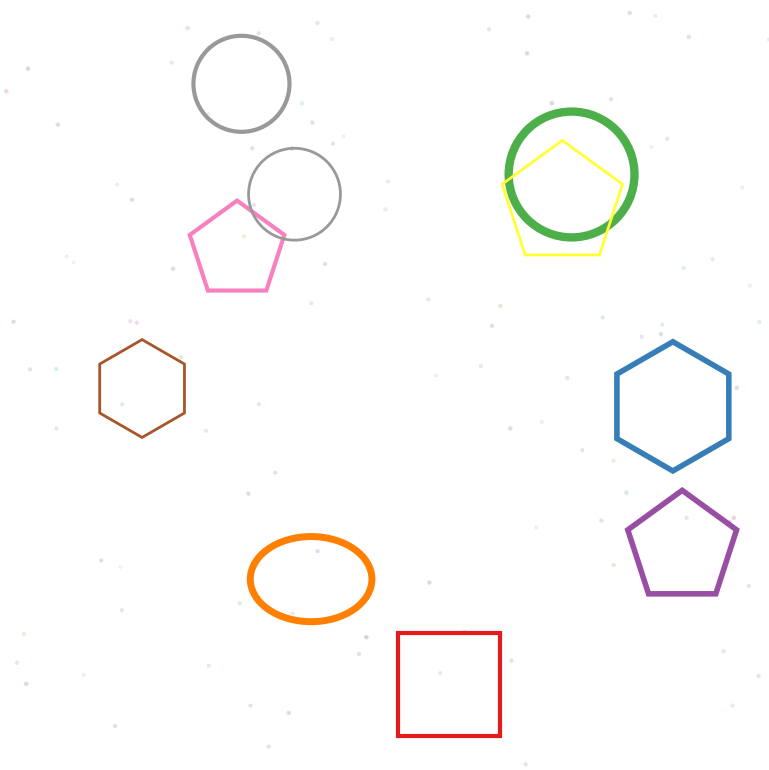[{"shape": "square", "thickness": 1.5, "radius": 0.33, "center": [0.583, 0.111]}, {"shape": "hexagon", "thickness": 2, "radius": 0.42, "center": [0.874, 0.472]}, {"shape": "circle", "thickness": 3, "radius": 0.41, "center": [0.742, 0.773]}, {"shape": "pentagon", "thickness": 2, "radius": 0.37, "center": [0.886, 0.289]}, {"shape": "oval", "thickness": 2.5, "radius": 0.39, "center": [0.404, 0.248]}, {"shape": "pentagon", "thickness": 1, "radius": 0.41, "center": [0.73, 0.735]}, {"shape": "hexagon", "thickness": 1, "radius": 0.32, "center": [0.185, 0.495]}, {"shape": "pentagon", "thickness": 1.5, "radius": 0.32, "center": [0.308, 0.675]}, {"shape": "circle", "thickness": 1.5, "radius": 0.31, "center": [0.314, 0.891]}, {"shape": "circle", "thickness": 1, "radius": 0.3, "center": [0.382, 0.748]}]